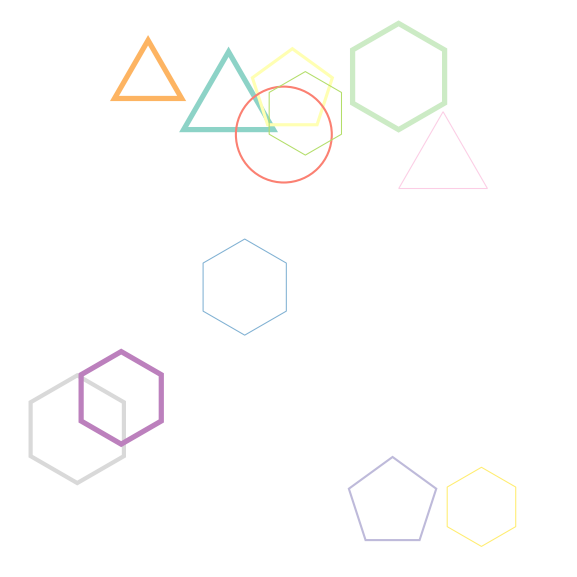[{"shape": "triangle", "thickness": 2.5, "radius": 0.45, "center": [0.396, 0.82]}, {"shape": "pentagon", "thickness": 1.5, "radius": 0.36, "center": [0.506, 0.842]}, {"shape": "pentagon", "thickness": 1, "radius": 0.4, "center": [0.68, 0.128]}, {"shape": "circle", "thickness": 1, "radius": 0.42, "center": [0.492, 0.766]}, {"shape": "hexagon", "thickness": 0.5, "radius": 0.42, "center": [0.424, 0.502]}, {"shape": "triangle", "thickness": 2.5, "radius": 0.34, "center": [0.256, 0.862]}, {"shape": "hexagon", "thickness": 0.5, "radius": 0.36, "center": [0.529, 0.803]}, {"shape": "triangle", "thickness": 0.5, "radius": 0.44, "center": [0.767, 0.717]}, {"shape": "hexagon", "thickness": 2, "radius": 0.47, "center": [0.134, 0.256]}, {"shape": "hexagon", "thickness": 2.5, "radius": 0.4, "center": [0.21, 0.31]}, {"shape": "hexagon", "thickness": 2.5, "radius": 0.46, "center": [0.69, 0.867]}, {"shape": "hexagon", "thickness": 0.5, "radius": 0.34, "center": [0.834, 0.121]}]